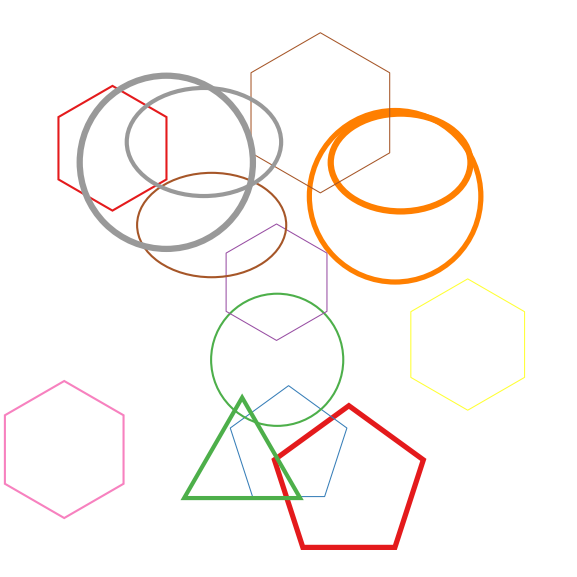[{"shape": "hexagon", "thickness": 1, "radius": 0.54, "center": [0.195, 0.742]}, {"shape": "pentagon", "thickness": 2.5, "radius": 0.68, "center": [0.604, 0.161]}, {"shape": "pentagon", "thickness": 0.5, "radius": 0.53, "center": [0.5, 0.225]}, {"shape": "circle", "thickness": 1, "radius": 0.57, "center": [0.48, 0.376]}, {"shape": "triangle", "thickness": 2, "radius": 0.58, "center": [0.419, 0.195]}, {"shape": "hexagon", "thickness": 0.5, "radius": 0.5, "center": [0.479, 0.51]}, {"shape": "oval", "thickness": 3, "radius": 0.6, "center": [0.694, 0.718]}, {"shape": "circle", "thickness": 2.5, "radius": 0.74, "center": [0.684, 0.659]}, {"shape": "hexagon", "thickness": 0.5, "radius": 0.57, "center": [0.81, 0.403]}, {"shape": "hexagon", "thickness": 0.5, "radius": 0.69, "center": [0.555, 0.804]}, {"shape": "oval", "thickness": 1, "radius": 0.65, "center": [0.367, 0.609]}, {"shape": "hexagon", "thickness": 1, "radius": 0.59, "center": [0.111, 0.221]}, {"shape": "oval", "thickness": 2, "radius": 0.67, "center": [0.353, 0.753]}, {"shape": "circle", "thickness": 3, "radius": 0.75, "center": [0.288, 0.718]}]